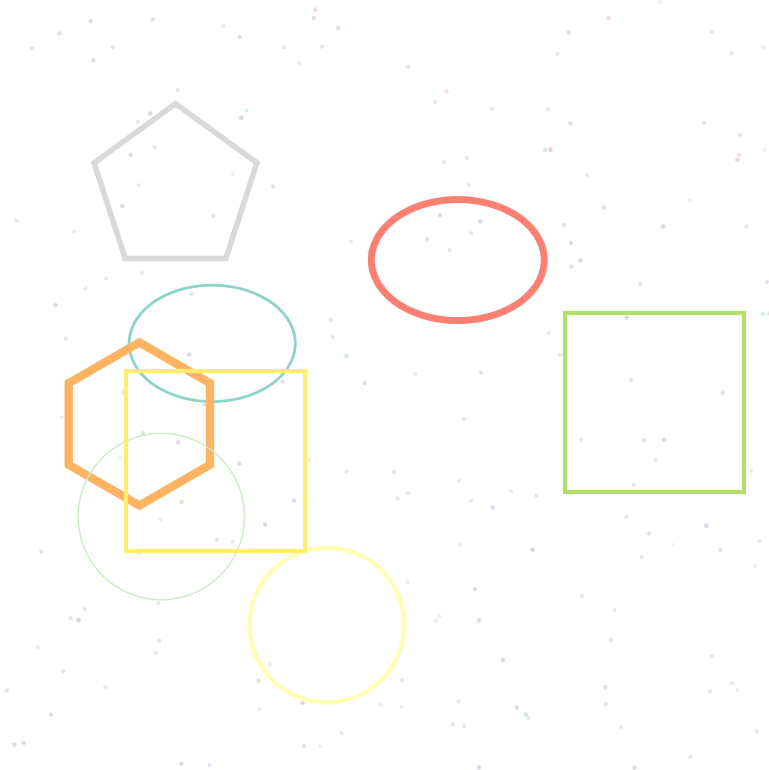[{"shape": "oval", "thickness": 1, "radius": 0.54, "center": [0.276, 0.554]}, {"shape": "circle", "thickness": 1.5, "radius": 0.5, "center": [0.424, 0.188]}, {"shape": "oval", "thickness": 2.5, "radius": 0.56, "center": [0.595, 0.662]}, {"shape": "hexagon", "thickness": 3, "radius": 0.53, "center": [0.181, 0.449]}, {"shape": "square", "thickness": 1.5, "radius": 0.58, "center": [0.85, 0.477]}, {"shape": "pentagon", "thickness": 2, "radius": 0.56, "center": [0.228, 0.754]}, {"shape": "circle", "thickness": 0.5, "radius": 0.54, "center": [0.209, 0.329]}, {"shape": "square", "thickness": 1.5, "radius": 0.58, "center": [0.28, 0.401]}]